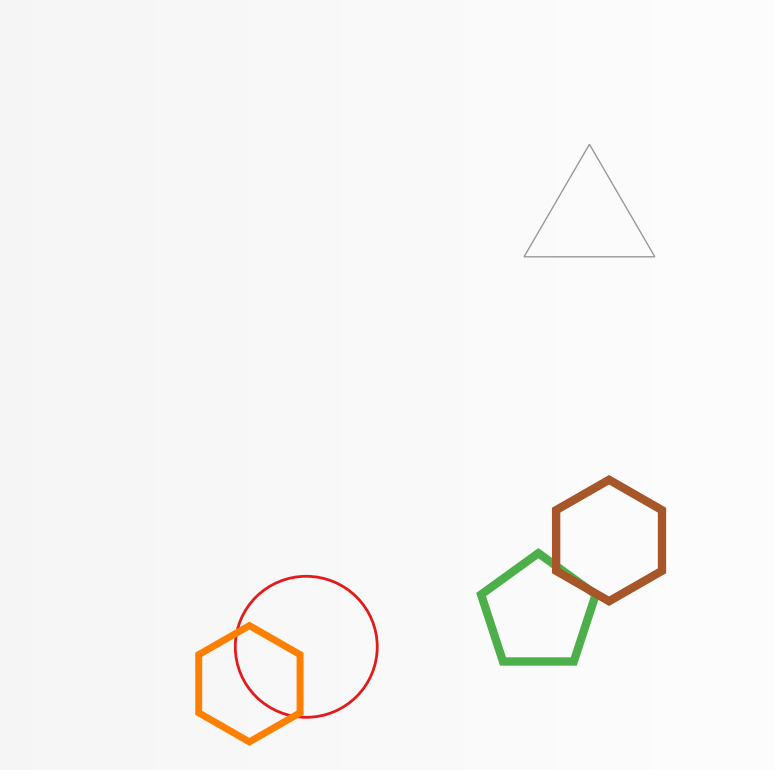[{"shape": "circle", "thickness": 1, "radius": 0.46, "center": [0.395, 0.16]}, {"shape": "pentagon", "thickness": 3, "radius": 0.39, "center": [0.695, 0.204]}, {"shape": "hexagon", "thickness": 2.5, "radius": 0.38, "center": [0.322, 0.112]}, {"shape": "hexagon", "thickness": 3, "radius": 0.39, "center": [0.786, 0.298]}, {"shape": "triangle", "thickness": 0.5, "radius": 0.49, "center": [0.761, 0.715]}]